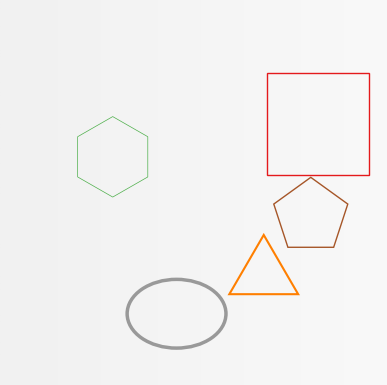[{"shape": "square", "thickness": 1, "radius": 0.66, "center": [0.82, 0.678]}, {"shape": "hexagon", "thickness": 0.5, "radius": 0.52, "center": [0.291, 0.593]}, {"shape": "triangle", "thickness": 1.5, "radius": 0.51, "center": [0.681, 0.287]}, {"shape": "pentagon", "thickness": 1, "radius": 0.5, "center": [0.802, 0.439]}, {"shape": "oval", "thickness": 2.5, "radius": 0.64, "center": [0.456, 0.185]}]